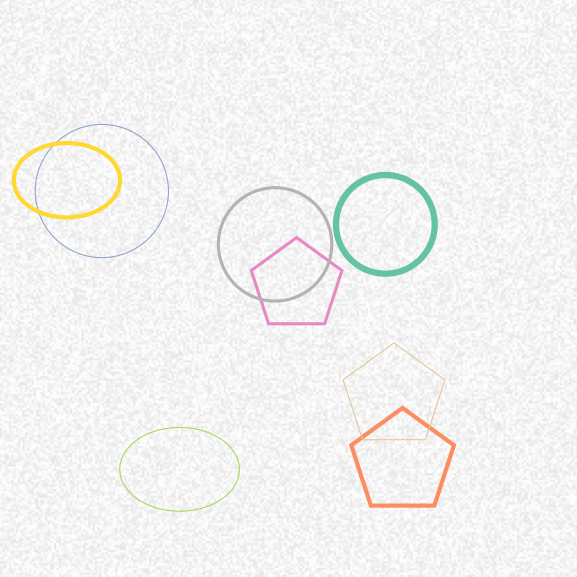[{"shape": "circle", "thickness": 3, "radius": 0.43, "center": [0.667, 0.611]}, {"shape": "pentagon", "thickness": 2, "radius": 0.47, "center": [0.697, 0.199]}, {"shape": "circle", "thickness": 0.5, "radius": 0.58, "center": [0.176, 0.668]}, {"shape": "pentagon", "thickness": 1.5, "radius": 0.41, "center": [0.514, 0.505]}, {"shape": "oval", "thickness": 0.5, "radius": 0.52, "center": [0.311, 0.186]}, {"shape": "oval", "thickness": 2, "radius": 0.46, "center": [0.116, 0.687]}, {"shape": "pentagon", "thickness": 0.5, "radius": 0.46, "center": [0.682, 0.313]}, {"shape": "circle", "thickness": 1.5, "radius": 0.49, "center": [0.476, 0.576]}]